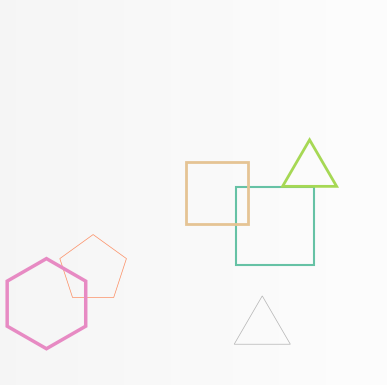[{"shape": "square", "thickness": 1.5, "radius": 0.5, "center": [0.709, 0.413]}, {"shape": "pentagon", "thickness": 0.5, "radius": 0.45, "center": [0.24, 0.3]}, {"shape": "hexagon", "thickness": 2.5, "radius": 0.59, "center": [0.12, 0.211]}, {"shape": "triangle", "thickness": 2, "radius": 0.4, "center": [0.799, 0.556]}, {"shape": "square", "thickness": 2, "radius": 0.4, "center": [0.561, 0.498]}, {"shape": "triangle", "thickness": 0.5, "radius": 0.42, "center": [0.677, 0.148]}]